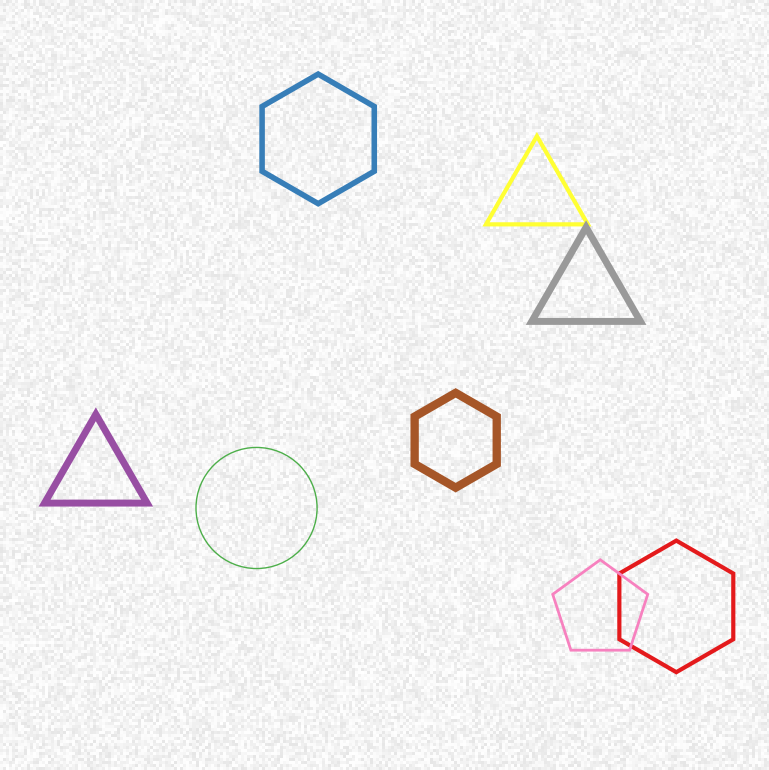[{"shape": "hexagon", "thickness": 1.5, "radius": 0.43, "center": [0.878, 0.212]}, {"shape": "hexagon", "thickness": 2, "radius": 0.42, "center": [0.413, 0.82]}, {"shape": "circle", "thickness": 0.5, "radius": 0.39, "center": [0.333, 0.34]}, {"shape": "triangle", "thickness": 2.5, "radius": 0.38, "center": [0.124, 0.385]}, {"shape": "triangle", "thickness": 1.5, "radius": 0.38, "center": [0.697, 0.747]}, {"shape": "hexagon", "thickness": 3, "radius": 0.31, "center": [0.592, 0.428]}, {"shape": "pentagon", "thickness": 1, "radius": 0.32, "center": [0.78, 0.208]}, {"shape": "triangle", "thickness": 2.5, "radius": 0.41, "center": [0.761, 0.623]}]